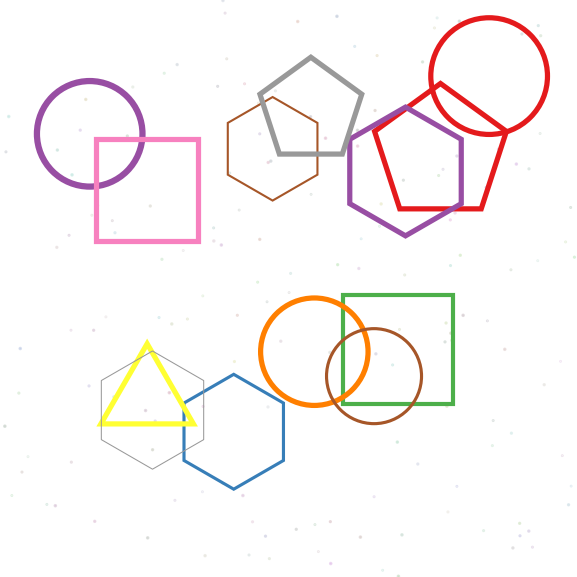[{"shape": "circle", "thickness": 2.5, "radius": 0.51, "center": [0.847, 0.867]}, {"shape": "pentagon", "thickness": 2.5, "radius": 0.6, "center": [0.763, 0.735]}, {"shape": "hexagon", "thickness": 1.5, "radius": 0.5, "center": [0.405, 0.252]}, {"shape": "square", "thickness": 2, "radius": 0.47, "center": [0.689, 0.394]}, {"shape": "circle", "thickness": 3, "radius": 0.46, "center": [0.155, 0.767]}, {"shape": "hexagon", "thickness": 2.5, "radius": 0.56, "center": [0.702, 0.702]}, {"shape": "circle", "thickness": 2.5, "radius": 0.47, "center": [0.544, 0.39]}, {"shape": "triangle", "thickness": 2.5, "radius": 0.46, "center": [0.255, 0.311]}, {"shape": "circle", "thickness": 1.5, "radius": 0.41, "center": [0.648, 0.348]}, {"shape": "hexagon", "thickness": 1, "radius": 0.45, "center": [0.472, 0.741]}, {"shape": "square", "thickness": 2.5, "radius": 0.44, "center": [0.254, 0.67]}, {"shape": "hexagon", "thickness": 0.5, "radius": 0.51, "center": [0.264, 0.289]}, {"shape": "pentagon", "thickness": 2.5, "radius": 0.46, "center": [0.538, 0.807]}]